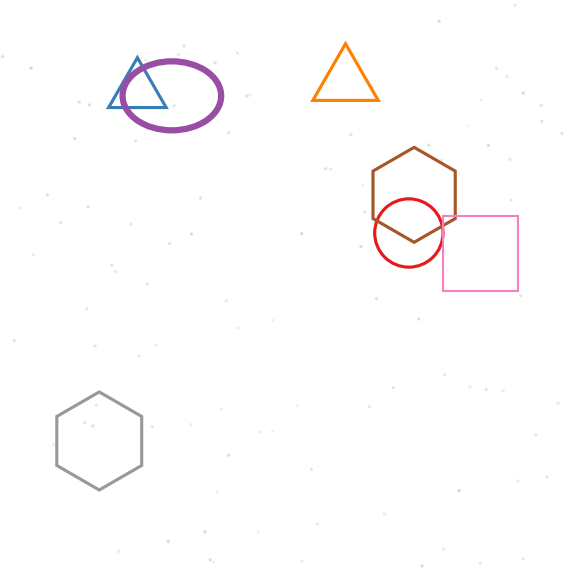[{"shape": "circle", "thickness": 1.5, "radius": 0.3, "center": [0.708, 0.596]}, {"shape": "triangle", "thickness": 1.5, "radius": 0.29, "center": [0.238, 0.842]}, {"shape": "oval", "thickness": 3, "radius": 0.43, "center": [0.298, 0.833]}, {"shape": "triangle", "thickness": 1.5, "radius": 0.33, "center": [0.598, 0.858]}, {"shape": "hexagon", "thickness": 1.5, "radius": 0.41, "center": [0.717, 0.662]}, {"shape": "square", "thickness": 1, "radius": 0.32, "center": [0.833, 0.561]}, {"shape": "hexagon", "thickness": 1.5, "radius": 0.42, "center": [0.172, 0.236]}]